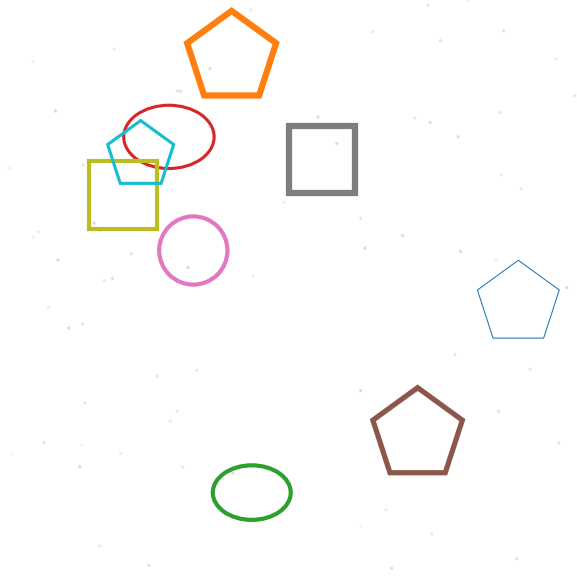[{"shape": "pentagon", "thickness": 0.5, "radius": 0.37, "center": [0.898, 0.474]}, {"shape": "pentagon", "thickness": 3, "radius": 0.4, "center": [0.401, 0.899]}, {"shape": "oval", "thickness": 2, "radius": 0.34, "center": [0.436, 0.146]}, {"shape": "oval", "thickness": 1.5, "radius": 0.39, "center": [0.293, 0.762]}, {"shape": "pentagon", "thickness": 2.5, "radius": 0.41, "center": [0.723, 0.246]}, {"shape": "circle", "thickness": 2, "radius": 0.3, "center": [0.335, 0.565]}, {"shape": "square", "thickness": 3, "radius": 0.29, "center": [0.558, 0.723]}, {"shape": "square", "thickness": 2, "radius": 0.29, "center": [0.213, 0.661]}, {"shape": "pentagon", "thickness": 1.5, "radius": 0.3, "center": [0.244, 0.73]}]